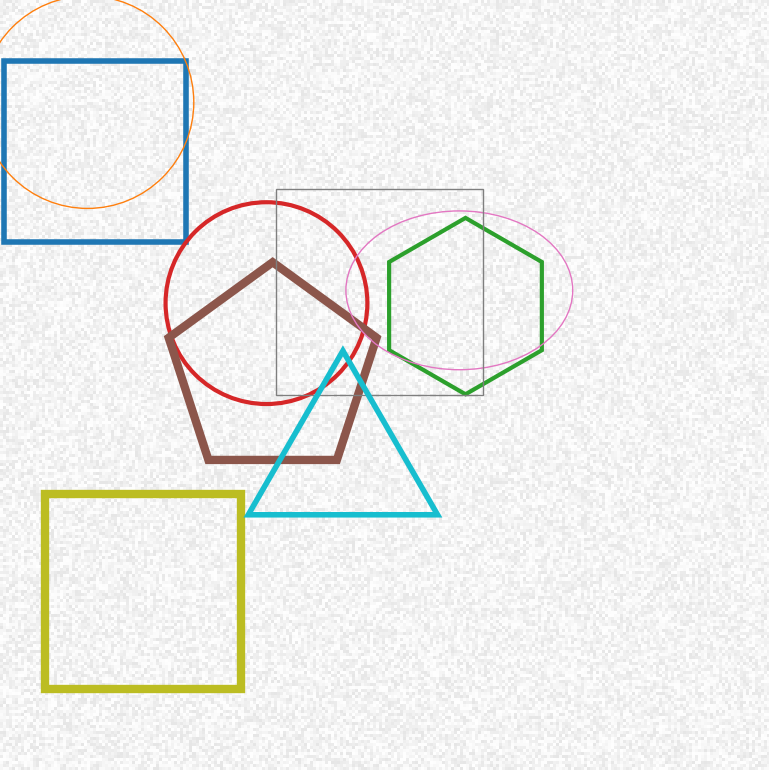[{"shape": "square", "thickness": 2, "radius": 0.59, "center": [0.123, 0.803]}, {"shape": "circle", "thickness": 0.5, "radius": 0.69, "center": [0.114, 0.867]}, {"shape": "hexagon", "thickness": 1.5, "radius": 0.57, "center": [0.605, 0.602]}, {"shape": "circle", "thickness": 1.5, "radius": 0.66, "center": [0.346, 0.606]}, {"shape": "pentagon", "thickness": 3, "radius": 0.71, "center": [0.354, 0.518]}, {"shape": "oval", "thickness": 0.5, "radius": 0.74, "center": [0.597, 0.623]}, {"shape": "square", "thickness": 0.5, "radius": 0.67, "center": [0.493, 0.62]}, {"shape": "square", "thickness": 3, "radius": 0.64, "center": [0.186, 0.232]}, {"shape": "triangle", "thickness": 2, "radius": 0.71, "center": [0.445, 0.402]}]